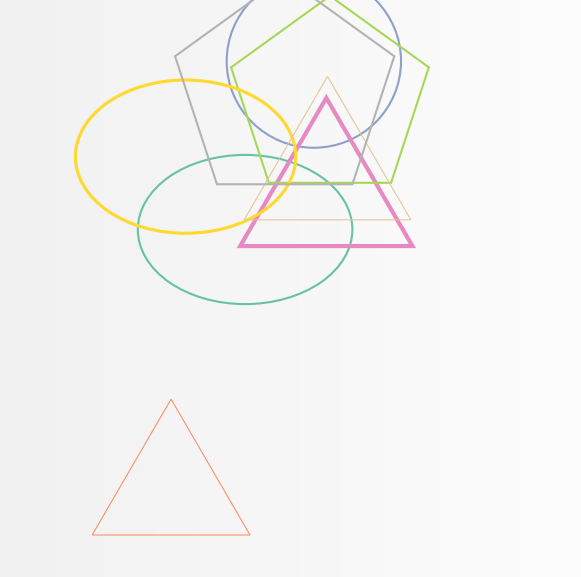[{"shape": "oval", "thickness": 1, "radius": 0.92, "center": [0.422, 0.602]}, {"shape": "triangle", "thickness": 0.5, "radius": 0.78, "center": [0.294, 0.151]}, {"shape": "circle", "thickness": 1, "radius": 0.75, "center": [0.54, 0.893]}, {"shape": "triangle", "thickness": 2, "radius": 0.86, "center": [0.561, 0.659]}, {"shape": "pentagon", "thickness": 1, "radius": 0.89, "center": [0.568, 0.827]}, {"shape": "oval", "thickness": 1.5, "radius": 0.95, "center": [0.319, 0.728]}, {"shape": "triangle", "thickness": 0.5, "radius": 0.83, "center": [0.563, 0.701]}, {"shape": "pentagon", "thickness": 1, "radius": 0.99, "center": [0.49, 0.84]}]